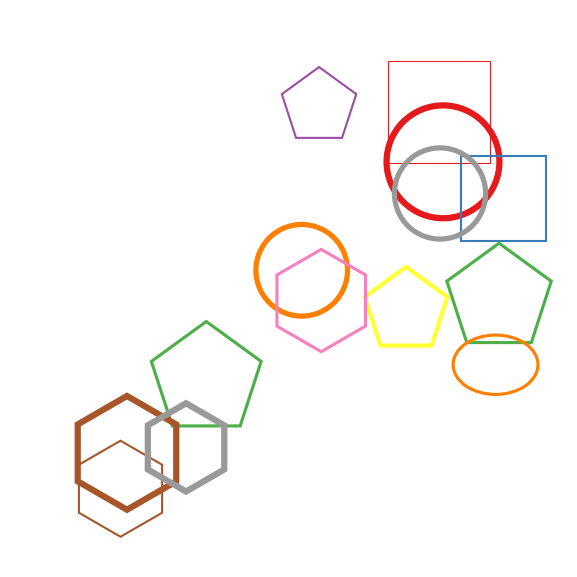[{"shape": "circle", "thickness": 3, "radius": 0.49, "center": [0.767, 0.719]}, {"shape": "square", "thickness": 0.5, "radius": 0.44, "center": [0.76, 0.805]}, {"shape": "square", "thickness": 1, "radius": 0.37, "center": [0.872, 0.656]}, {"shape": "pentagon", "thickness": 1.5, "radius": 0.48, "center": [0.864, 0.483]}, {"shape": "pentagon", "thickness": 1.5, "radius": 0.5, "center": [0.357, 0.342]}, {"shape": "pentagon", "thickness": 1, "radius": 0.34, "center": [0.552, 0.815]}, {"shape": "circle", "thickness": 2.5, "radius": 0.4, "center": [0.522, 0.531]}, {"shape": "oval", "thickness": 1.5, "radius": 0.37, "center": [0.858, 0.368]}, {"shape": "pentagon", "thickness": 2, "radius": 0.38, "center": [0.703, 0.462]}, {"shape": "hexagon", "thickness": 3, "radius": 0.49, "center": [0.22, 0.215]}, {"shape": "hexagon", "thickness": 1, "radius": 0.42, "center": [0.209, 0.153]}, {"shape": "hexagon", "thickness": 1.5, "radius": 0.44, "center": [0.556, 0.479]}, {"shape": "circle", "thickness": 2.5, "radius": 0.39, "center": [0.762, 0.664]}, {"shape": "hexagon", "thickness": 3, "radius": 0.38, "center": [0.322, 0.224]}]